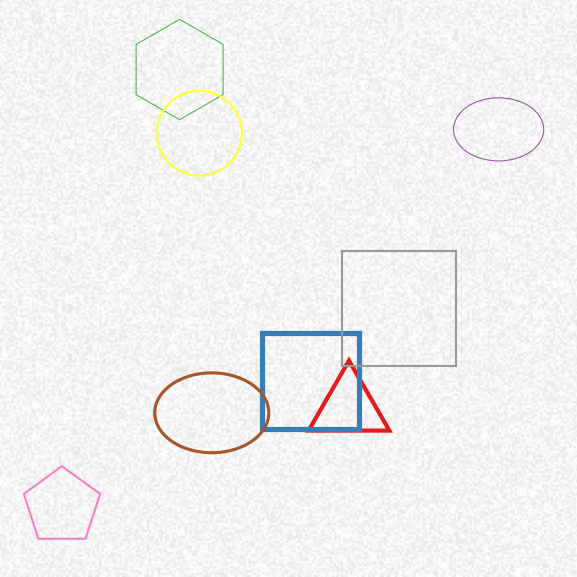[{"shape": "triangle", "thickness": 2, "radius": 0.4, "center": [0.604, 0.294]}, {"shape": "square", "thickness": 2.5, "radius": 0.42, "center": [0.538, 0.339]}, {"shape": "hexagon", "thickness": 0.5, "radius": 0.43, "center": [0.311, 0.879]}, {"shape": "oval", "thickness": 0.5, "radius": 0.39, "center": [0.863, 0.775]}, {"shape": "circle", "thickness": 1, "radius": 0.37, "center": [0.345, 0.768]}, {"shape": "oval", "thickness": 1.5, "radius": 0.49, "center": [0.367, 0.284]}, {"shape": "pentagon", "thickness": 1, "radius": 0.35, "center": [0.107, 0.122]}, {"shape": "square", "thickness": 1, "radius": 0.5, "center": [0.691, 0.465]}]